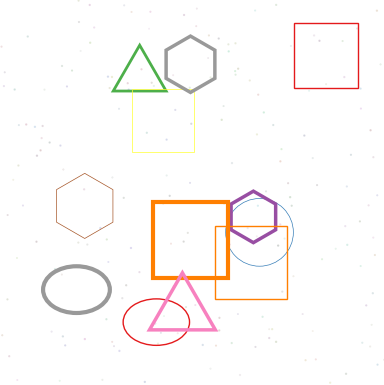[{"shape": "square", "thickness": 1, "radius": 0.42, "center": [0.847, 0.856]}, {"shape": "oval", "thickness": 1, "radius": 0.43, "center": [0.406, 0.163]}, {"shape": "circle", "thickness": 0.5, "radius": 0.44, "center": [0.674, 0.396]}, {"shape": "triangle", "thickness": 2, "radius": 0.4, "center": [0.363, 0.803]}, {"shape": "hexagon", "thickness": 2.5, "radius": 0.33, "center": [0.658, 0.437]}, {"shape": "square", "thickness": 3, "radius": 0.49, "center": [0.494, 0.376]}, {"shape": "square", "thickness": 1, "radius": 0.47, "center": [0.651, 0.318]}, {"shape": "square", "thickness": 0.5, "radius": 0.41, "center": [0.423, 0.687]}, {"shape": "hexagon", "thickness": 0.5, "radius": 0.42, "center": [0.22, 0.465]}, {"shape": "triangle", "thickness": 2.5, "radius": 0.49, "center": [0.474, 0.193]}, {"shape": "oval", "thickness": 3, "radius": 0.43, "center": [0.199, 0.248]}, {"shape": "hexagon", "thickness": 2.5, "radius": 0.37, "center": [0.495, 0.833]}]